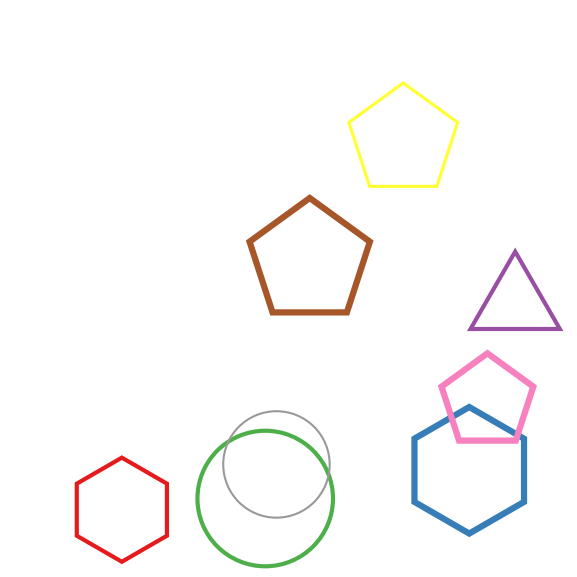[{"shape": "hexagon", "thickness": 2, "radius": 0.45, "center": [0.211, 0.117]}, {"shape": "hexagon", "thickness": 3, "radius": 0.55, "center": [0.813, 0.185]}, {"shape": "circle", "thickness": 2, "radius": 0.59, "center": [0.459, 0.136]}, {"shape": "triangle", "thickness": 2, "radius": 0.45, "center": [0.892, 0.474]}, {"shape": "pentagon", "thickness": 1.5, "radius": 0.5, "center": [0.698, 0.756]}, {"shape": "pentagon", "thickness": 3, "radius": 0.55, "center": [0.536, 0.547]}, {"shape": "pentagon", "thickness": 3, "radius": 0.42, "center": [0.844, 0.304]}, {"shape": "circle", "thickness": 1, "radius": 0.46, "center": [0.479, 0.195]}]